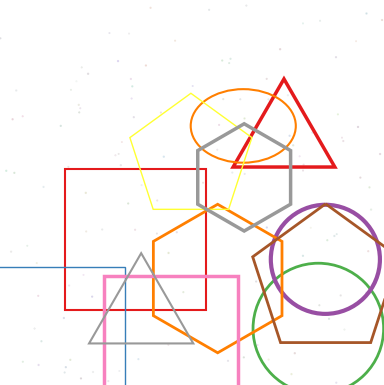[{"shape": "square", "thickness": 1.5, "radius": 0.91, "center": [0.353, 0.379]}, {"shape": "triangle", "thickness": 2.5, "radius": 0.76, "center": [0.738, 0.642]}, {"shape": "square", "thickness": 1, "radius": 0.97, "center": [0.132, 0.112]}, {"shape": "circle", "thickness": 2, "radius": 0.85, "center": [0.827, 0.147]}, {"shape": "circle", "thickness": 3, "radius": 0.71, "center": [0.845, 0.326]}, {"shape": "oval", "thickness": 1.5, "radius": 0.68, "center": [0.632, 0.673]}, {"shape": "hexagon", "thickness": 2, "radius": 0.96, "center": [0.565, 0.277]}, {"shape": "pentagon", "thickness": 1, "radius": 0.83, "center": [0.496, 0.591]}, {"shape": "pentagon", "thickness": 2, "radius": 1.0, "center": [0.846, 0.271]}, {"shape": "square", "thickness": 2.5, "radius": 0.87, "center": [0.444, 0.11]}, {"shape": "hexagon", "thickness": 2.5, "radius": 0.7, "center": [0.634, 0.539]}, {"shape": "triangle", "thickness": 1.5, "radius": 0.78, "center": [0.367, 0.186]}]